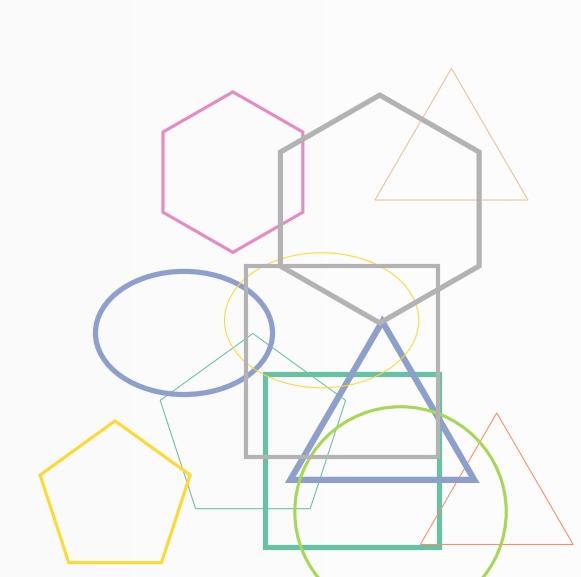[{"shape": "square", "thickness": 2.5, "radius": 0.75, "center": [0.605, 0.201]}, {"shape": "pentagon", "thickness": 0.5, "radius": 0.84, "center": [0.435, 0.254]}, {"shape": "triangle", "thickness": 0.5, "radius": 0.76, "center": [0.855, 0.132]}, {"shape": "oval", "thickness": 2.5, "radius": 0.76, "center": [0.317, 0.423]}, {"shape": "triangle", "thickness": 3, "radius": 0.91, "center": [0.658, 0.26]}, {"shape": "hexagon", "thickness": 1.5, "radius": 0.69, "center": [0.401, 0.701]}, {"shape": "circle", "thickness": 1.5, "radius": 0.91, "center": [0.689, 0.113]}, {"shape": "oval", "thickness": 0.5, "radius": 0.84, "center": [0.553, 0.445]}, {"shape": "pentagon", "thickness": 1.5, "radius": 0.68, "center": [0.198, 0.135]}, {"shape": "triangle", "thickness": 0.5, "radius": 0.76, "center": [0.777, 0.729]}, {"shape": "square", "thickness": 2, "radius": 0.83, "center": [0.588, 0.373]}, {"shape": "hexagon", "thickness": 2.5, "radius": 0.99, "center": [0.653, 0.637]}]